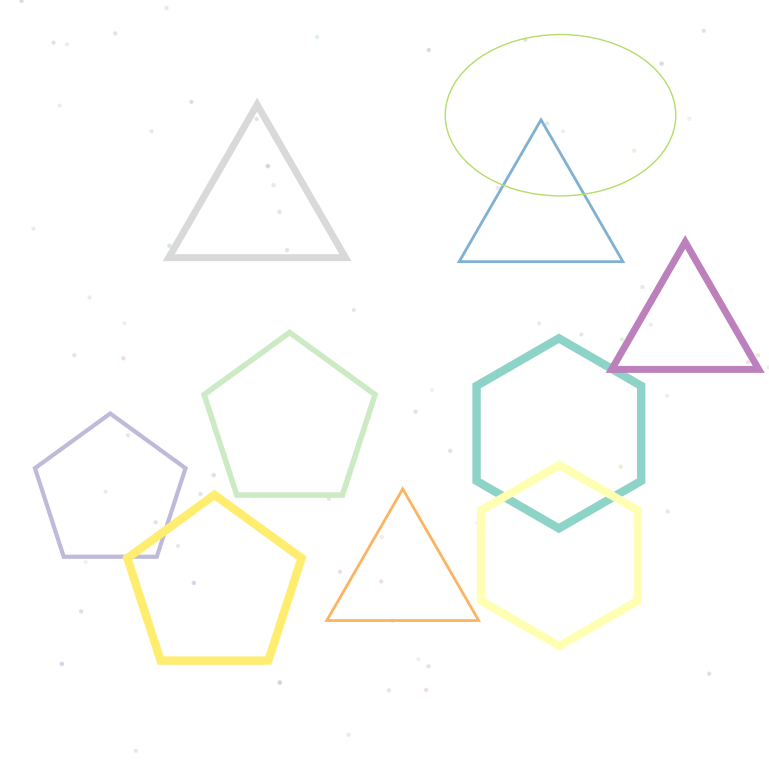[{"shape": "hexagon", "thickness": 3, "radius": 0.62, "center": [0.726, 0.437]}, {"shape": "hexagon", "thickness": 3, "radius": 0.59, "center": [0.726, 0.279]}, {"shape": "pentagon", "thickness": 1.5, "radius": 0.51, "center": [0.143, 0.36]}, {"shape": "triangle", "thickness": 1, "radius": 0.61, "center": [0.703, 0.722]}, {"shape": "triangle", "thickness": 1, "radius": 0.57, "center": [0.523, 0.251]}, {"shape": "oval", "thickness": 0.5, "radius": 0.75, "center": [0.728, 0.85]}, {"shape": "triangle", "thickness": 2.5, "radius": 0.66, "center": [0.334, 0.732]}, {"shape": "triangle", "thickness": 2.5, "radius": 0.55, "center": [0.89, 0.575]}, {"shape": "pentagon", "thickness": 2, "radius": 0.58, "center": [0.376, 0.451]}, {"shape": "pentagon", "thickness": 3, "radius": 0.59, "center": [0.279, 0.238]}]